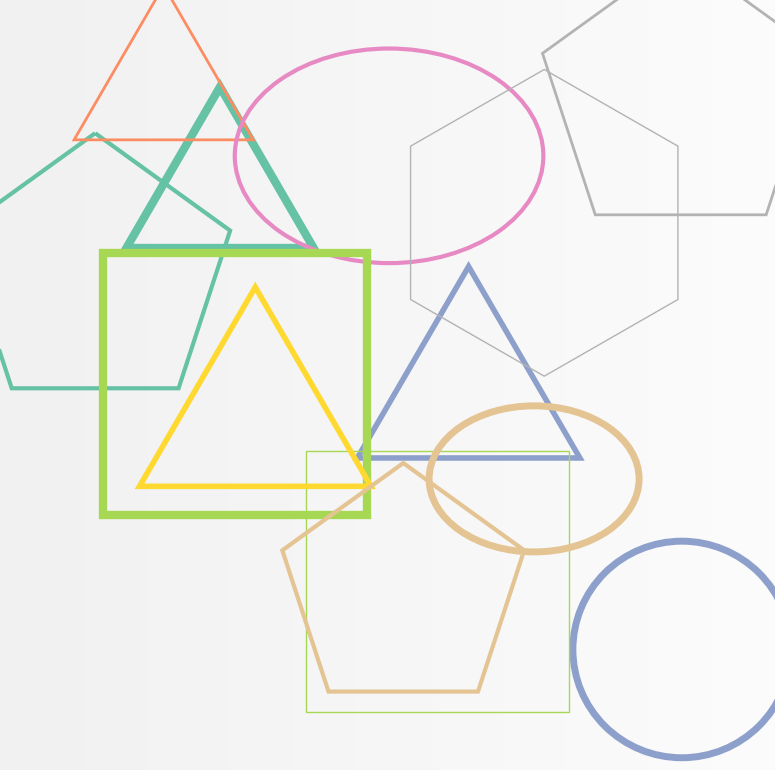[{"shape": "pentagon", "thickness": 1.5, "radius": 0.92, "center": [0.123, 0.644]}, {"shape": "triangle", "thickness": 3, "radius": 0.7, "center": [0.284, 0.748]}, {"shape": "triangle", "thickness": 1, "radius": 0.67, "center": [0.211, 0.885]}, {"shape": "triangle", "thickness": 2, "radius": 0.83, "center": [0.605, 0.488]}, {"shape": "circle", "thickness": 2.5, "radius": 0.7, "center": [0.88, 0.157]}, {"shape": "oval", "thickness": 1.5, "radius": 1.0, "center": [0.502, 0.798]}, {"shape": "square", "thickness": 3, "radius": 0.85, "center": [0.304, 0.501]}, {"shape": "square", "thickness": 0.5, "radius": 0.85, "center": [0.565, 0.245]}, {"shape": "triangle", "thickness": 2, "radius": 0.86, "center": [0.329, 0.455]}, {"shape": "oval", "thickness": 2.5, "radius": 0.68, "center": [0.689, 0.378]}, {"shape": "pentagon", "thickness": 1.5, "radius": 0.82, "center": [0.52, 0.235]}, {"shape": "pentagon", "thickness": 1, "radius": 0.94, "center": [0.878, 0.873]}, {"shape": "hexagon", "thickness": 0.5, "radius": 1.0, "center": [0.702, 0.711]}]